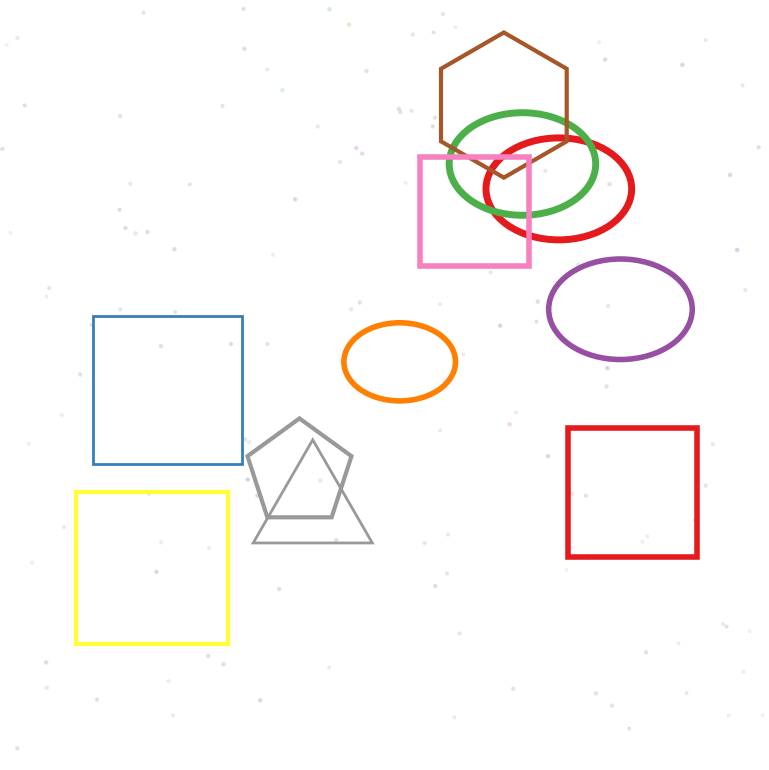[{"shape": "square", "thickness": 2, "radius": 0.42, "center": [0.821, 0.361]}, {"shape": "oval", "thickness": 2.5, "radius": 0.47, "center": [0.726, 0.755]}, {"shape": "square", "thickness": 1, "radius": 0.48, "center": [0.218, 0.494]}, {"shape": "oval", "thickness": 2.5, "radius": 0.48, "center": [0.678, 0.787]}, {"shape": "oval", "thickness": 2, "radius": 0.47, "center": [0.806, 0.598]}, {"shape": "oval", "thickness": 2, "radius": 0.36, "center": [0.519, 0.53]}, {"shape": "square", "thickness": 1.5, "radius": 0.49, "center": [0.197, 0.262]}, {"shape": "hexagon", "thickness": 1.5, "radius": 0.47, "center": [0.654, 0.864]}, {"shape": "square", "thickness": 2, "radius": 0.35, "center": [0.616, 0.725]}, {"shape": "pentagon", "thickness": 1.5, "radius": 0.35, "center": [0.389, 0.386]}, {"shape": "triangle", "thickness": 1, "radius": 0.45, "center": [0.406, 0.34]}]